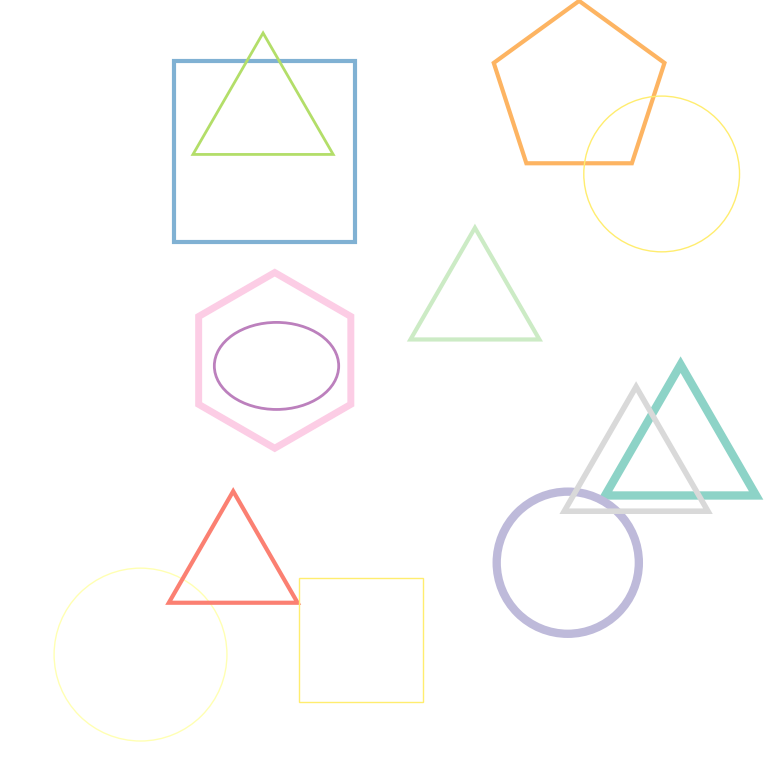[{"shape": "triangle", "thickness": 3, "radius": 0.57, "center": [0.884, 0.413]}, {"shape": "circle", "thickness": 0.5, "radius": 0.56, "center": [0.182, 0.15]}, {"shape": "circle", "thickness": 3, "radius": 0.46, "center": [0.737, 0.269]}, {"shape": "triangle", "thickness": 1.5, "radius": 0.48, "center": [0.303, 0.265]}, {"shape": "square", "thickness": 1.5, "radius": 0.59, "center": [0.344, 0.803]}, {"shape": "pentagon", "thickness": 1.5, "radius": 0.58, "center": [0.752, 0.882]}, {"shape": "triangle", "thickness": 1, "radius": 0.53, "center": [0.342, 0.852]}, {"shape": "hexagon", "thickness": 2.5, "radius": 0.57, "center": [0.357, 0.532]}, {"shape": "triangle", "thickness": 2, "radius": 0.54, "center": [0.826, 0.39]}, {"shape": "oval", "thickness": 1, "radius": 0.4, "center": [0.359, 0.525]}, {"shape": "triangle", "thickness": 1.5, "radius": 0.48, "center": [0.617, 0.607]}, {"shape": "square", "thickness": 0.5, "radius": 0.4, "center": [0.469, 0.169]}, {"shape": "circle", "thickness": 0.5, "radius": 0.51, "center": [0.859, 0.774]}]